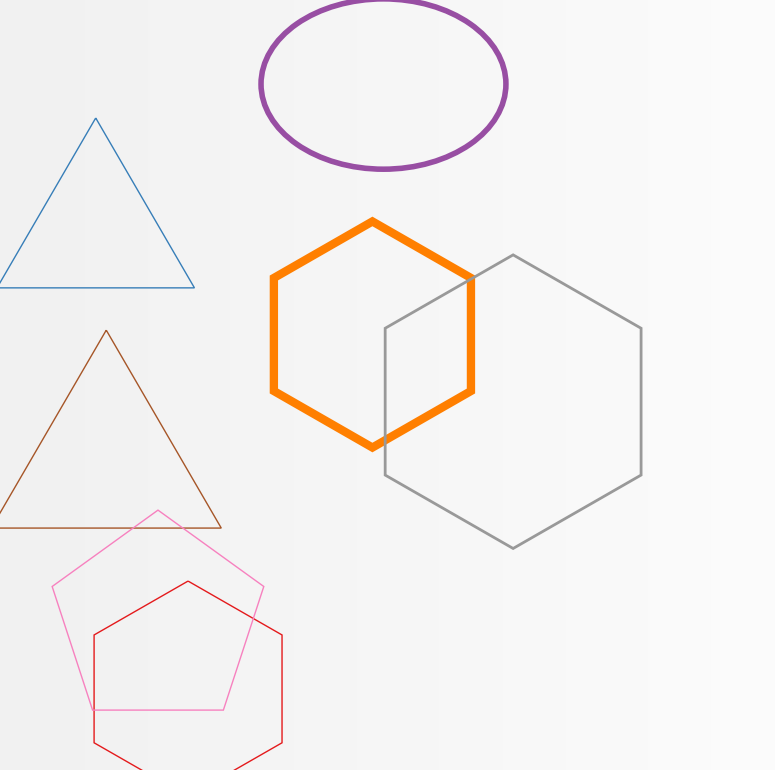[{"shape": "hexagon", "thickness": 0.5, "radius": 0.7, "center": [0.243, 0.105]}, {"shape": "triangle", "thickness": 0.5, "radius": 0.74, "center": [0.124, 0.7]}, {"shape": "oval", "thickness": 2, "radius": 0.79, "center": [0.495, 0.891]}, {"shape": "hexagon", "thickness": 3, "radius": 0.73, "center": [0.481, 0.566]}, {"shape": "triangle", "thickness": 0.5, "radius": 0.86, "center": [0.137, 0.4]}, {"shape": "pentagon", "thickness": 0.5, "radius": 0.72, "center": [0.204, 0.194]}, {"shape": "hexagon", "thickness": 1, "radius": 0.95, "center": [0.662, 0.478]}]